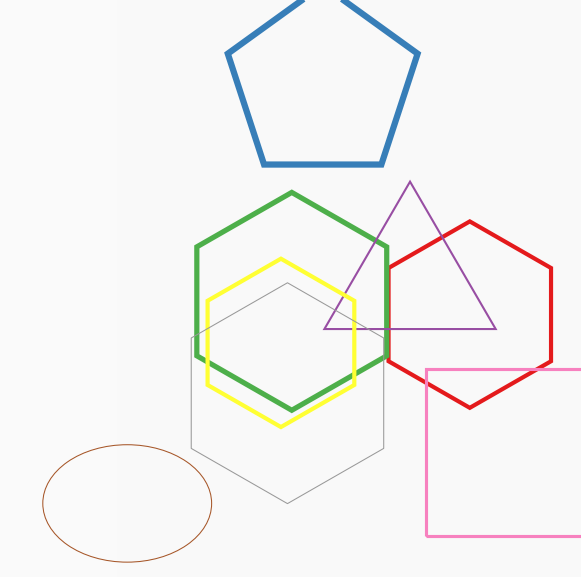[{"shape": "hexagon", "thickness": 2, "radius": 0.81, "center": [0.808, 0.454]}, {"shape": "pentagon", "thickness": 3, "radius": 0.86, "center": [0.555, 0.853]}, {"shape": "hexagon", "thickness": 2.5, "radius": 0.94, "center": [0.502, 0.477]}, {"shape": "triangle", "thickness": 1, "radius": 0.85, "center": [0.705, 0.514]}, {"shape": "hexagon", "thickness": 2, "radius": 0.73, "center": [0.483, 0.405]}, {"shape": "oval", "thickness": 0.5, "radius": 0.73, "center": [0.219, 0.127]}, {"shape": "square", "thickness": 1.5, "radius": 0.73, "center": [0.878, 0.215]}, {"shape": "hexagon", "thickness": 0.5, "radius": 0.96, "center": [0.495, 0.318]}]